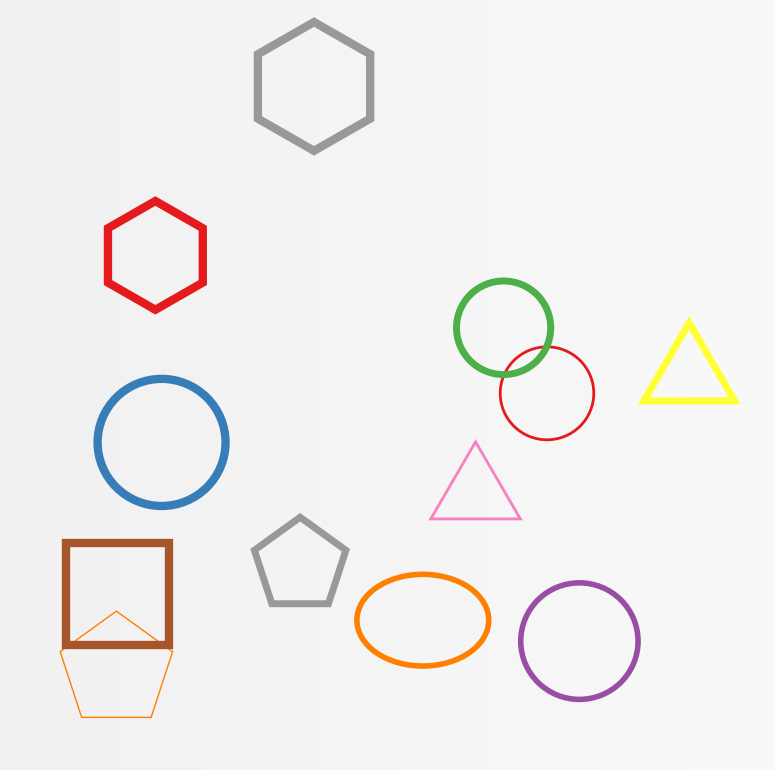[{"shape": "circle", "thickness": 1, "radius": 0.3, "center": [0.706, 0.489]}, {"shape": "hexagon", "thickness": 3, "radius": 0.35, "center": [0.2, 0.668]}, {"shape": "circle", "thickness": 3, "radius": 0.41, "center": [0.208, 0.425]}, {"shape": "circle", "thickness": 2.5, "radius": 0.3, "center": [0.65, 0.574]}, {"shape": "circle", "thickness": 2, "radius": 0.38, "center": [0.748, 0.167]}, {"shape": "pentagon", "thickness": 0.5, "radius": 0.38, "center": [0.15, 0.13]}, {"shape": "oval", "thickness": 2, "radius": 0.43, "center": [0.546, 0.195]}, {"shape": "triangle", "thickness": 2.5, "radius": 0.34, "center": [0.889, 0.513]}, {"shape": "square", "thickness": 3, "radius": 0.33, "center": [0.151, 0.228]}, {"shape": "triangle", "thickness": 1, "radius": 0.33, "center": [0.614, 0.359]}, {"shape": "hexagon", "thickness": 3, "radius": 0.42, "center": [0.405, 0.888]}, {"shape": "pentagon", "thickness": 2.5, "radius": 0.31, "center": [0.387, 0.266]}]